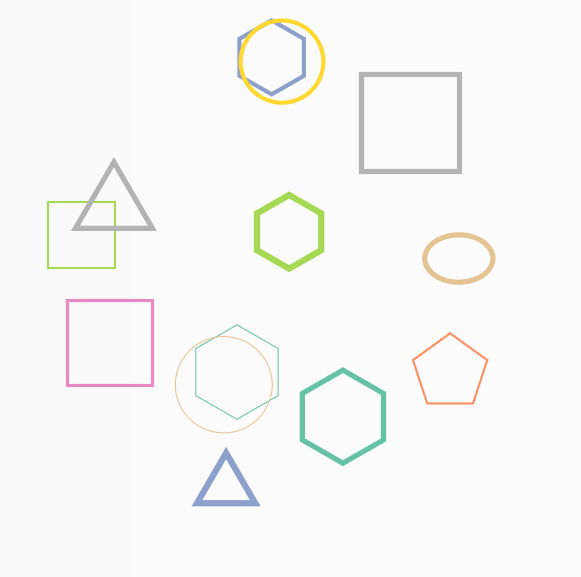[{"shape": "hexagon", "thickness": 2.5, "radius": 0.4, "center": [0.59, 0.278]}, {"shape": "hexagon", "thickness": 0.5, "radius": 0.41, "center": [0.408, 0.355]}, {"shape": "pentagon", "thickness": 1, "radius": 0.34, "center": [0.774, 0.355]}, {"shape": "hexagon", "thickness": 2, "radius": 0.32, "center": [0.467, 0.9]}, {"shape": "triangle", "thickness": 3, "radius": 0.29, "center": [0.389, 0.157]}, {"shape": "square", "thickness": 1.5, "radius": 0.37, "center": [0.189, 0.407]}, {"shape": "hexagon", "thickness": 3, "radius": 0.32, "center": [0.497, 0.598]}, {"shape": "square", "thickness": 1, "radius": 0.29, "center": [0.14, 0.592]}, {"shape": "circle", "thickness": 2, "radius": 0.36, "center": [0.485, 0.892]}, {"shape": "oval", "thickness": 2.5, "radius": 0.29, "center": [0.789, 0.551]}, {"shape": "circle", "thickness": 0.5, "radius": 0.42, "center": [0.385, 0.333]}, {"shape": "square", "thickness": 2.5, "radius": 0.42, "center": [0.706, 0.787]}, {"shape": "triangle", "thickness": 2.5, "radius": 0.38, "center": [0.196, 0.642]}]